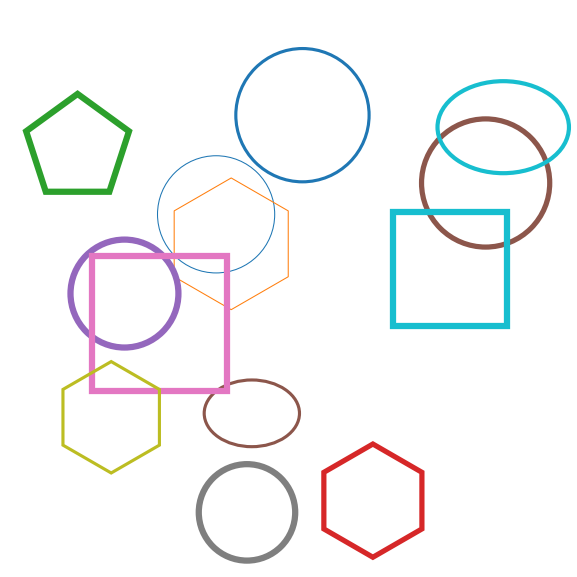[{"shape": "circle", "thickness": 0.5, "radius": 0.51, "center": [0.374, 0.628]}, {"shape": "circle", "thickness": 1.5, "radius": 0.58, "center": [0.524, 0.8]}, {"shape": "hexagon", "thickness": 0.5, "radius": 0.57, "center": [0.4, 0.577]}, {"shape": "pentagon", "thickness": 3, "radius": 0.47, "center": [0.134, 0.743]}, {"shape": "hexagon", "thickness": 2.5, "radius": 0.49, "center": [0.646, 0.132]}, {"shape": "circle", "thickness": 3, "radius": 0.47, "center": [0.216, 0.491]}, {"shape": "oval", "thickness": 1.5, "radius": 0.41, "center": [0.436, 0.283]}, {"shape": "circle", "thickness": 2.5, "radius": 0.55, "center": [0.841, 0.682]}, {"shape": "square", "thickness": 3, "radius": 0.58, "center": [0.277, 0.438]}, {"shape": "circle", "thickness": 3, "radius": 0.42, "center": [0.428, 0.112]}, {"shape": "hexagon", "thickness": 1.5, "radius": 0.48, "center": [0.193, 0.277]}, {"shape": "square", "thickness": 3, "radius": 0.49, "center": [0.78, 0.533]}, {"shape": "oval", "thickness": 2, "radius": 0.57, "center": [0.871, 0.779]}]